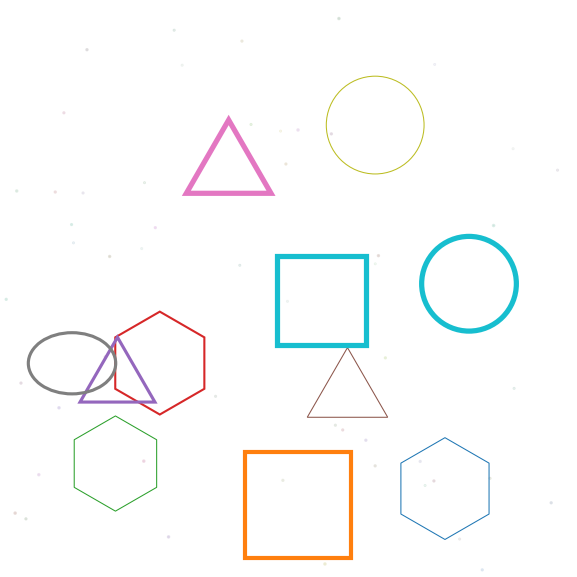[{"shape": "hexagon", "thickness": 0.5, "radius": 0.44, "center": [0.771, 0.153]}, {"shape": "square", "thickness": 2, "radius": 0.46, "center": [0.516, 0.125]}, {"shape": "hexagon", "thickness": 0.5, "radius": 0.41, "center": [0.2, 0.196]}, {"shape": "hexagon", "thickness": 1, "radius": 0.45, "center": [0.277, 0.37]}, {"shape": "triangle", "thickness": 1.5, "radius": 0.37, "center": [0.203, 0.34]}, {"shape": "triangle", "thickness": 0.5, "radius": 0.4, "center": [0.602, 0.317]}, {"shape": "triangle", "thickness": 2.5, "radius": 0.42, "center": [0.396, 0.707]}, {"shape": "oval", "thickness": 1.5, "radius": 0.38, "center": [0.125, 0.37]}, {"shape": "circle", "thickness": 0.5, "radius": 0.42, "center": [0.65, 0.783]}, {"shape": "square", "thickness": 2.5, "radius": 0.39, "center": [0.556, 0.479]}, {"shape": "circle", "thickness": 2.5, "radius": 0.41, "center": [0.812, 0.508]}]